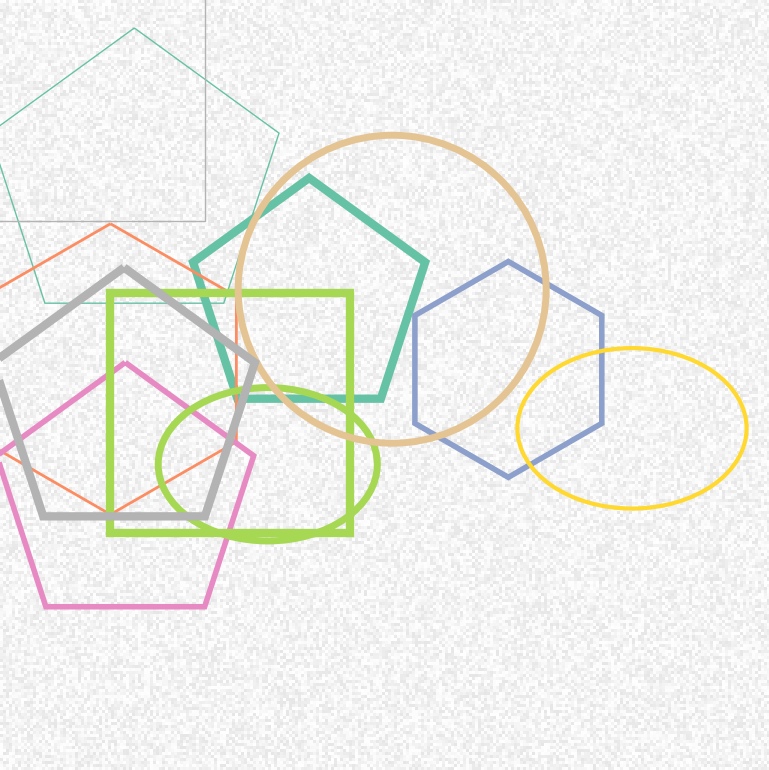[{"shape": "pentagon", "thickness": 0.5, "radius": 0.99, "center": [0.174, 0.766]}, {"shape": "pentagon", "thickness": 3, "radius": 0.79, "center": [0.401, 0.61]}, {"shape": "hexagon", "thickness": 1, "radius": 0.94, "center": [0.143, 0.521]}, {"shape": "hexagon", "thickness": 2, "radius": 0.7, "center": [0.66, 0.52]}, {"shape": "pentagon", "thickness": 2, "radius": 0.88, "center": [0.163, 0.354]}, {"shape": "square", "thickness": 3, "radius": 0.78, "center": [0.298, 0.463]}, {"shape": "oval", "thickness": 2.5, "radius": 0.71, "center": [0.348, 0.397]}, {"shape": "oval", "thickness": 1.5, "radius": 0.74, "center": [0.821, 0.444]}, {"shape": "circle", "thickness": 2.5, "radius": 1.0, "center": [0.509, 0.624]}, {"shape": "square", "thickness": 0.5, "radius": 0.82, "center": [0.102, 0.877]}, {"shape": "pentagon", "thickness": 3, "radius": 0.89, "center": [0.161, 0.474]}]